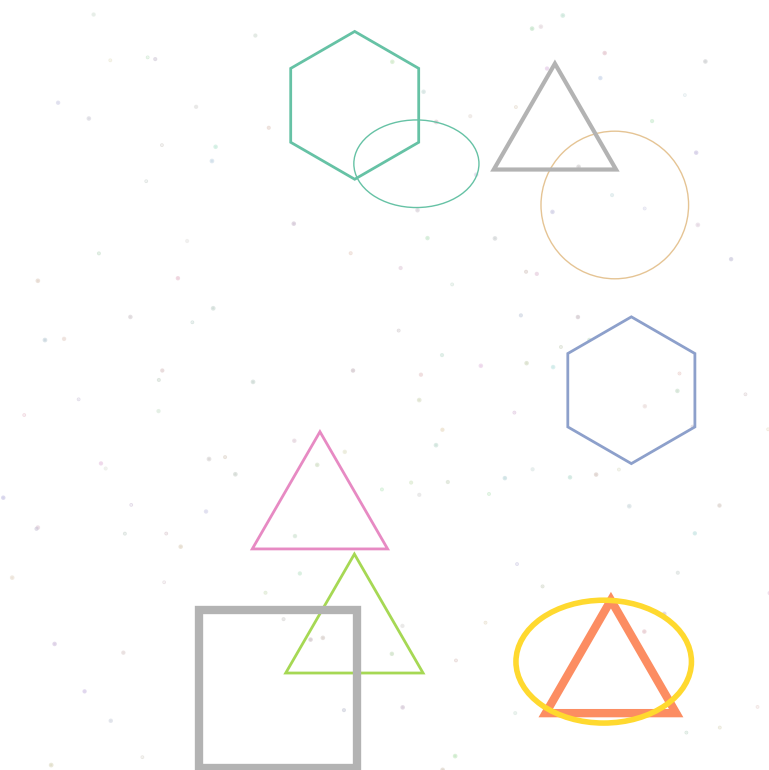[{"shape": "hexagon", "thickness": 1, "radius": 0.48, "center": [0.461, 0.863]}, {"shape": "oval", "thickness": 0.5, "radius": 0.41, "center": [0.541, 0.787]}, {"shape": "triangle", "thickness": 3, "radius": 0.49, "center": [0.793, 0.123]}, {"shape": "hexagon", "thickness": 1, "radius": 0.48, "center": [0.82, 0.493]}, {"shape": "triangle", "thickness": 1, "radius": 0.51, "center": [0.416, 0.338]}, {"shape": "triangle", "thickness": 1, "radius": 0.51, "center": [0.46, 0.177]}, {"shape": "oval", "thickness": 2, "radius": 0.57, "center": [0.784, 0.141]}, {"shape": "circle", "thickness": 0.5, "radius": 0.48, "center": [0.798, 0.734]}, {"shape": "triangle", "thickness": 1.5, "radius": 0.46, "center": [0.721, 0.826]}, {"shape": "square", "thickness": 3, "radius": 0.51, "center": [0.361, 0.105]}]